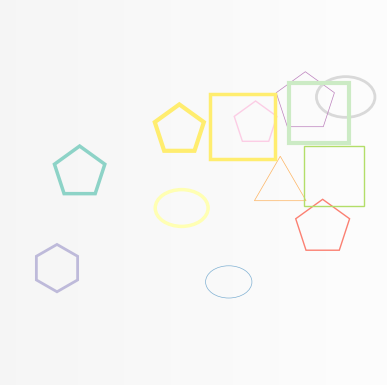[{"shape": "pentagon", "thickness": 2.5, "radius": 0.34, "center": [0.206, 0.552]}, {"shape": "oval", "thickness": 2.5, "radius": 0.34, "center": [0.469, 0.46]}, {"shape": "hexagon", "thickness": 2, "radius": 0.31, "center": [0.147, 0.304]}, {"shape": "pentagon", "thickness": 1, "radius": 0.37, "center": [0.833, 0.409]}, {"shape": "oval", "thickness": 0.5, "radius": 0.3, "center": [0.59, 0.268]}, {"shape": "triangle", "thickness": 0.5, "radius": 0.38, "center": [0.723, 0.517]}, {"shape": "square", "thickness": 1, "radius": 0.39, "center": [0.862, 0.542]}, {"shape": "pentagon", "thickness": 1, "radius": 0.29, "center": [0.66, 0.68]}, {"shape": "oval", "thickness": 2, "radius": 0.38, "center": [0.892, 0.748]}, {"shape": "pentagon", "thickness": 0.5, "radius": 0.39, "center": [0.788, 0.735]}, {"shape": "square", "thickness": 3, "radius": 0.39, "center": [0.822, 0.706]}, {"shape": "square", "thickness": 2.5, "radius": 0.42, "center": [0.626, 0.671]}, {"shape": "pentagon", "thickness": 3, "radius": 0.33, "center": [0.463, 0.662]}]